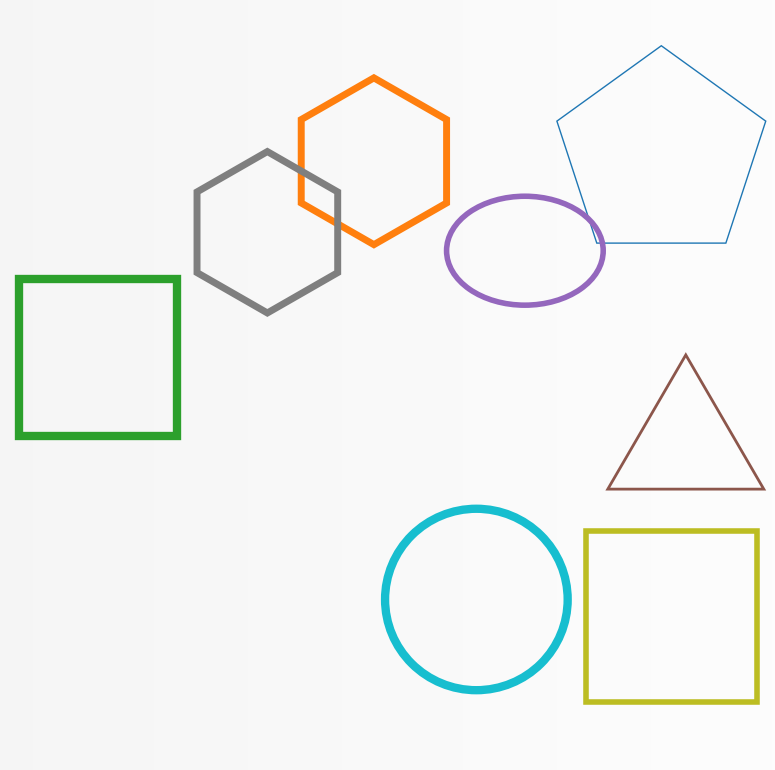[{"shape": "pentagon", "thickness": 0.5, "radius": 0.71, "center": [0.853, 0.799]}, {"shape": "hexagon", "thickness": 2.5, "radius": 0.54, "center": [0.482, 0.791]}, {"shape": "square", "thickness": 3, "radius": 0.51, "center": [0.127, 0.536]}, {"shape": "oval", "thickness": 2, "radius": 0.51, "center": [0.677, 0.674]}, {"shape": "triangle", "thickness": 1, "radius": 0.58, "center": [0.885, 0.423]}, {"shape": "hexagon", "thickness": 2.5, "radius": 0.52, "center": [0.345, 0.698]}, {"shape": "square", "thickness": 2, "radius": 0.55, "center": [0.866, 0.199]}, {"shape": "circle", "thickness": 3, "radius": 0.59, "center": [0.615, 0.221]}]